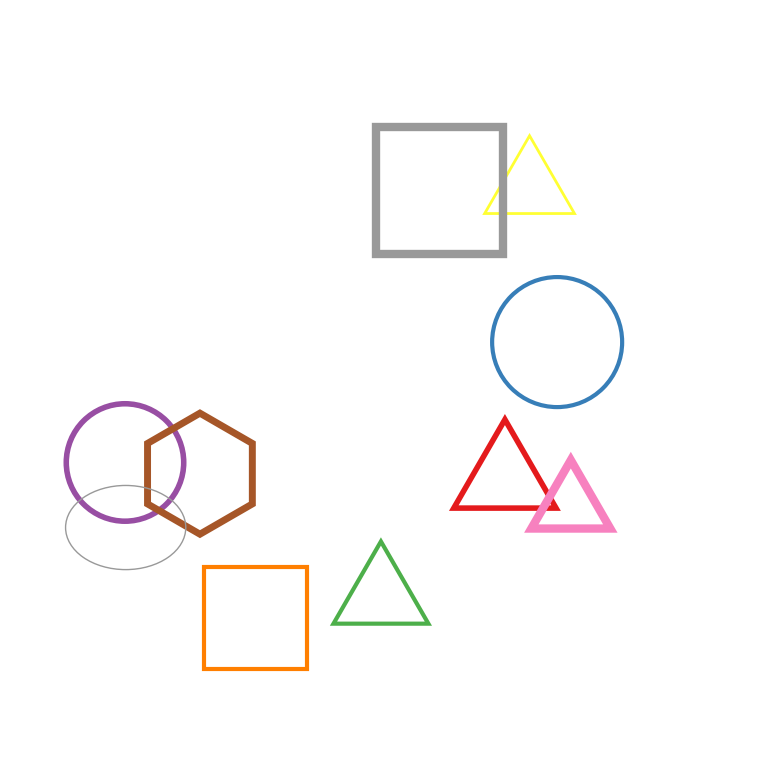[{"shape": "triangle", "thickness": 2, "radius": 0.38, "center": [0.656, 0.378]}, {"shape": "circle", "thickness": 1.5, "radius": 0.42, "center": [0.724, 0.556]}, {"shape": "triangle", "thickness": 1.5, "radius": 0.36, "center": [0.495, 0.226]}, {"shape": "circle", "thickness": 2, "radius": 0.38, "center": [0.162, 0.399]}, {"shape": "square", "thickness": 1.5, "radius": 0.33, "center": [0.332, 0.198]}, {"shape": "triangle", "thickness": 1, "radius": 0.34, "center": [0.688, 0.756]}, {"shape": "hexagon", "thickness": 2.5, "radius": 0.39, "center": [0.26, 0.385]}, {"shape": "triangle", "thickness": 3, "radius": 0.3, "center": [0.741, 0.343]}, {"shape": "oval", "thickness": 0.5, "radius": 0.39, "center": [0.163, 0.315]}, {"shape": "square", "thickness": 3, "radius": 0.41, "center": [0.571, 0.753]}]